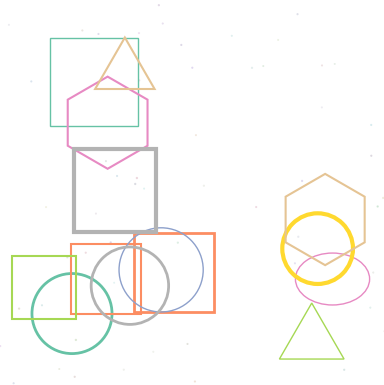[{"shape": "circle", "thickness": 2, "radius": 0.52, "center": [0.187, 0.186]}, {"shape": "square", "thickness": 1, "radius": 0.57, "center": [0.245, 0.788]}, {"shape": "square", "thickness": 2, "radius": 0.52, "center": [0.452, 0.292]}, {"shape": "square", "thickness": 1.5, "radius": 0.45, "center": [0.275, 0.276]}, {"shape": "circle", "thickness": 1, "radius": 0.55, "center": [0.419, 0.299]}, {"shape": "oval", "thickness": 1, "radius": 0.48, "center": [0.864, 0.275]}, {"shape": "hexagon", "thickness": 1.5, "radius": 0.6, "center": [0.28, 0.681]}, {"shape": "square", "thickness": 1.5, "radius": 0.41, "center": [0.114, 0.254]}, {"shape": "triangle", "thickness": 1, "radius": 0.48, "center": [0.81, 0.116]}, {"shape": "circle", "thickness": 3, "radius": 0.46, "center": [0.825, 0.354]}, {"shape": "hexagon", "thickness": 1.5, "radius": 0.59, "center": [0.845, 0.43]}, {"shape": "triangle", "thickness": 1.5, "radius": 0.45, "center": [0.324, 0.813]}, {"shape": "square", "thickness": 3, "radius": 0.54, "center": [0.299, 0.506]}, {"shape": "circle", "thickness": 2, "radius": 0.5, "center": [0.337, 0.258]}]